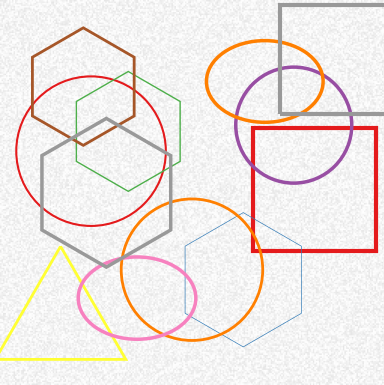[{"shape": "circle", "thickness": 1.5, "radius": 0.97, "center": [0.236, 0.607]}, {"shape": "square", "thickness": 3, "radius": 0.8, "center": [0.817, 0.508]}, {"shape": "hexagon", "thickness": 0.5, "radius": 0.87, "center": [0.632, 0.273]}, {"shape": "hexagon", "thickness": 1, "radius": 0.78, "center": [0.333, 0.659]}, {"shape": "circle", "thickness": 2.5, "radius": 0.75, "center": [0.763, 0.675]}, {"shape": "circle", "thickness": 2, "radius": 0.92, "center": [0.499, 0.299]}, {"shape": "oval", "thickness": 2.5, "radius": 0.76, "center": [0.688, 0.788]}, {"shape": "triangle", "thickness": 2, "radius": 0.98, "center": [0.157, 0.164]}, {"shape": "hexagon", "thickness": 2, "radius": 0.76, "center": [0.216, 0.775]}, {"shape": "oval", "thickness": 2.5, "radius": 0.76, "center": [0.356, 0.226]}, {"shape": "square", "thickness": 3, "radius": 0.71, "center": [0.87, 0.846]}, {"shape": "hexagon", "thickness": 2.5, "radius": 0.97, "center": [0.276, 0.499]}]